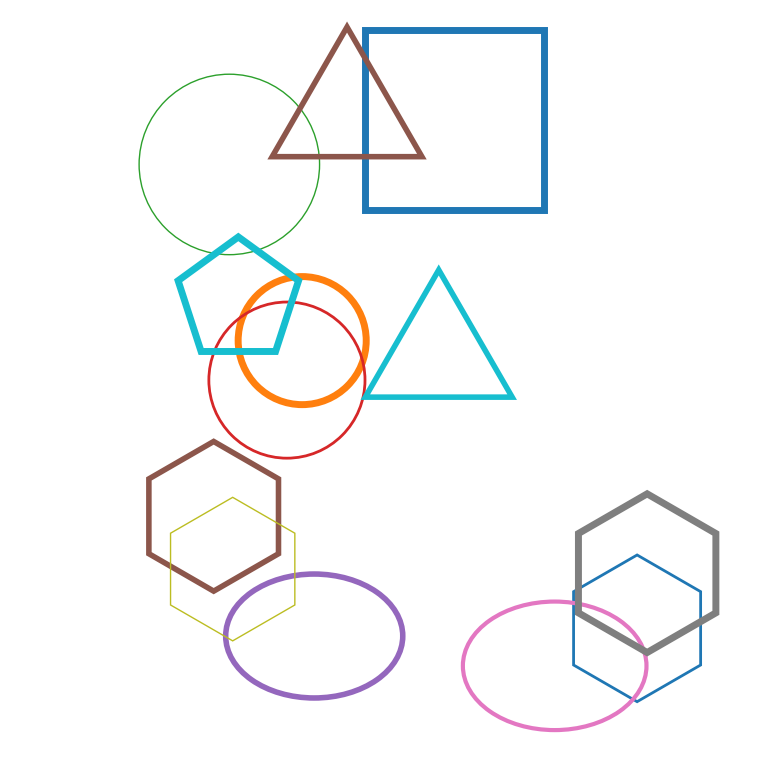[{"shape": "square", "thickness": 2.5, "radius": 0.58, "center": [0.59, 0.844]}, {"shape": "hexagon", "thickness": 1, "radius": 0.48, "center": [0.827, 0.184]}, {"shape": "circle", "thickness": 2.5, "radius": 0.42, "center": [0.392, 0.558]}, {"shape": "circle", "thickness": 0.5, "radius": 0.59, "center": [0.298, 0.786]}, {"shape": "circle", "thickness": 1, "radius": 0.51, "center": [0.373, 0.506]}, {"shape": "oval", "thickness": 2, "radius": 0.57, "center": [0.408, 0.174]}, {"shape": "hexagon", "thickness": 2, "radius": 0.49, "center": [0.278, 0.329]}, {"shape": "triangle", "thickness": 2, "radius": 0.56, "center": [0.451, 0.853]}, {"shape": "oval", "thickness": 1.5, "radius": 0.6, "center": [0.72, 0.135]}, {"shape": "hexagon", "thickness": 2.5, "radius": 0.52, "center": [0.84, 0.256]}, {"shape": "hexagon", "thickness": 0.5, "radius": 0.47, "center": [0.302, 0.261]}, {"shape": "pentagon", "thickness": 2.5, "radius": 0.41, "center": [0.31, 0.61]}, {"shape": "triangle", "thickness": 2, "radius": 0.55, "center": [0.57, 0.539]}]